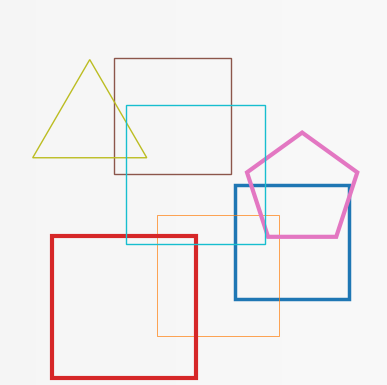[{"shape": "square", "thickness": 2.5, "radius": 0.74, "center": [0.753, 0.372]}, {"shape": "square", "thickness": 0.5, "radius": 0.79, "center": [0.563, 0.284]}, {"shape": "square", "thickness": 3, "radius": 0.93, "center": [0.32, 0.202]}, {"shape": "square", "thickness": 1, "radius": 0.75, "center": [0.445, 0.698]}, {"shape": "pentagon", "thickness": 3, "radius": 0.75, "center": [0.78, 0.506]}, {"shape": "triangle", "thickness": 1, "radius": 0.85, "center": [0.232, 0.675]}, {"shape": "square", "thickness": 1, "radius": 0.9, "center": [0.505, 0.548]}]